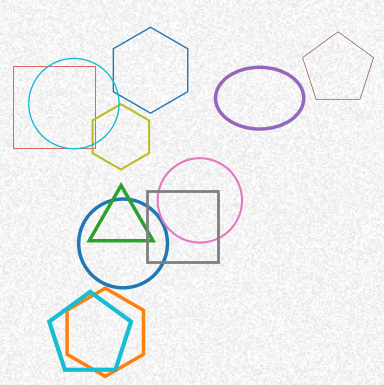[{"shape": "circle", "thickness": 2.5, "radius": 0.58, "center": [0.32, 0.368]}, {"shape": "hexagon", "thickness": 1, "radius": 0.56, "center": [0.391, 0.818]}, {"shape": "hexagon", "thickness": 2.5, "radius": 0.57, "center": [0.273, 0.137]}, {"shape": "triangle", "thickness": 2.5, "radius": 0.48, "center": [0.315, 0.423]}, {"shape": "square", "thickness": 0.5, "radius": 0.54, "center": [0.141, 0.722]}, {"shape": "oval", "thickness": 2.5, "radius": 0.57, "center": [0.674, 0.745]}, {"shape": "pentagon", "thickness": 0.5, "radius": 0.48, "center": [0.878, 0.82]}, {"shape": "circle", "thickness": 1.5, "radius": 0.55, "center": [0.519, 0.479]}, {"shape": "square", "thickness": 2, "radius": 0.46, "center": [0.473, 0.411]}, {"shape": "hexagon", "thickness": 1.5, "radius": 0.42, "center": [0.314, 0.645]}, {"shape": "circle", "thickness": 1, "radius": 0.59, "center": [0.192, 0.731]}, {"shape": "pentagon", "thickness": 3, "radius": 0.56, "center": [0.234, 0.13]}]